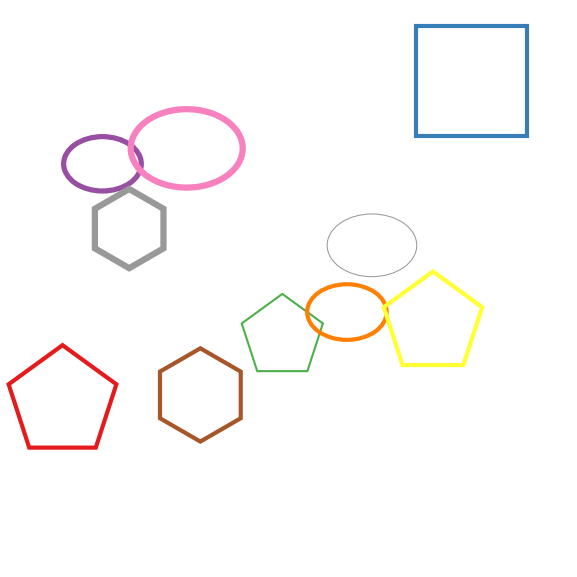[{"shape": "pentagon", "thickness": 2, "radius": 0.49, "center": [0.108, 0.303]}, {"shape": "square", "thickness": 2, "radius": 0.48, "center": [0.816, 0.859]}, {"shape": "pentagon", "thickness": 1, "radius": 0.37, "center": [0.489, 0.416]}, {"shape": "oval", "thickness": 2.5, "radius": 0.34, "center": [0.177, 0.715]}, {"shape": "oval", "thickness": 2, "radius": 0.34, "center": [0.601, 0.459]}, {"shape": "pentagon", "thickness": 2, "radius": 0.45, "center": [0.75, 0.439]}, {"shape": "hexagon", "thickness": 2, "radius": 0.4, "center": [0.347, 0.315]}, {"shape": "oval", "thickness": 3, "radius": 0.48, "center": [0.323, 0.742]}, {"shape": "hexagon", "thickness": 3, "radius": 0.34, "center": [0.224, 0.603]}, {"shape": "oval", "thickness": 0.5, "radius": 0.39, "center": [0.644, 0.574]}]